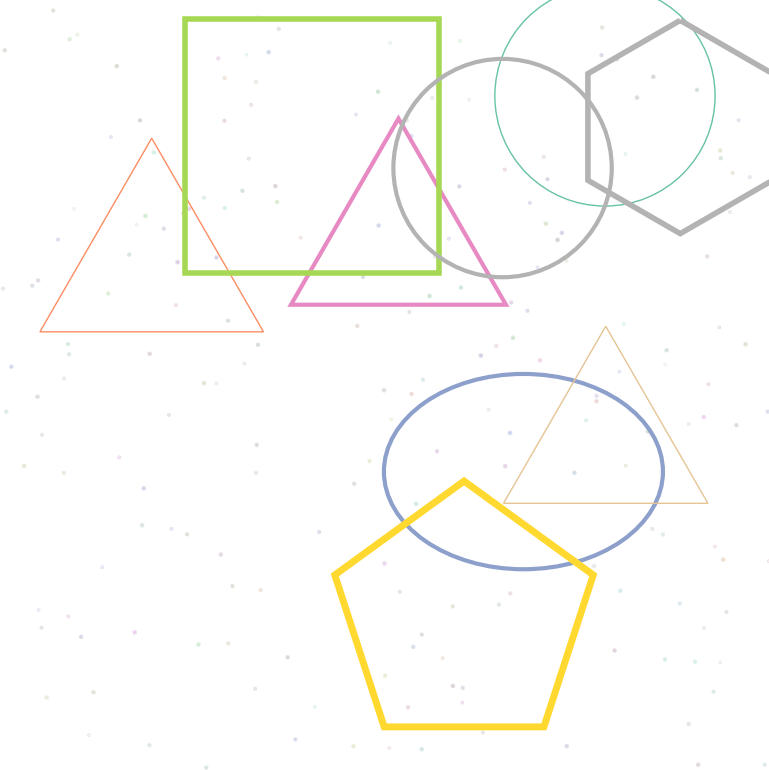[{"shape": "circle", "thickness": 0.5, "radius": 0.72, "center": [0.786, 0.875]}, {"shape": "triangle", "thickness": 0.5, "radius": 0.84, "center": [0.197, 0.653]}, {"shape": "oval", "thickness": 1.5, "radius": 0.91, "center": [0.68, 0.388]}, {"shape": "triangle", "thickness": 1.5, "radius": 0.81, "center": [0.517, 0.685]}, {"shape": "square", "thickness": 2, "radius": 0.82, "center": [0.405, 0.811]}, {"shape": "pentagon", "thickness": 2.5, "radius": 0.88, "center": [0.603, 0.199]}, {"shape": "triangle", "thickness": 0.5, "radius": 0.77, "center": [0.787, 0.423]}, {"shape": "circle", "thickness": 1.5, "radius": 0.71, "center": [0.653, 0.782]}, {"shape": "hexagon", "thickness": 2, "radius": 0.69, "center": [0.883, 0.835]}]